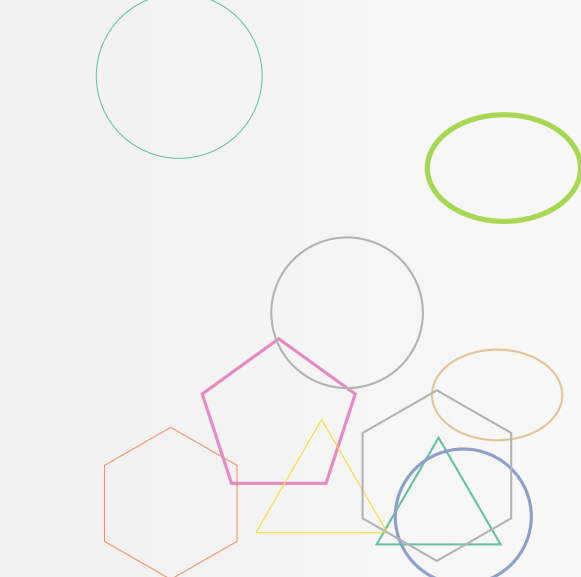[{"shape": "circle", "thickness": 0.5, "radius": 0.71, "center": [0.308, 0.868]}, {"shape": "triangle", "thickness": 1, "radius": 0.62, "center": [0.755, 0.118]}, {"shape": "hexagon", "thickness": 0.5, "radius": 0.66, "center": [0.294, 0.127]}, {"shape": "circle", "thickness": 1.5, "radius": 0.59, "center": [0.797, 0.105]}, {"shape": "pentagon", "thickness": 1.5, "radius": 0.69, "center": [0.48, 0.274]}, {"shape": "oval", "thickness": 2.5, "radius": 0.66, "center": [0.867, 0.708]}, {"shape": "triangle", "thickness": 0.5, "radius": 0.65, "center": [0.553, 0.142]}, {"shape": "oval", "thickness": 1, "radius": 0.56, "center": [0.855, 0.315]}, {"shape": "circle", "thickness": 1, "radius": 0.65, "center": [0.597, 0.458]}, {"shape": "hexagon", "thickness": 1, "radius": 0.74, "center": [0.752, 0.176]}]